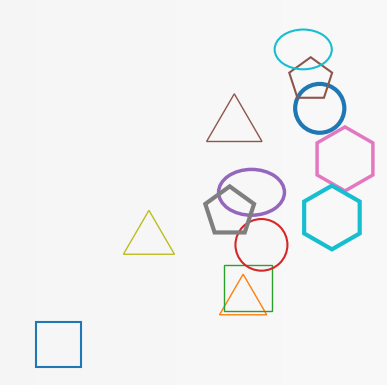[{"shape": "circle", "thickness": 3, "radius": 0.32, "center": [0.825, 0.719]}, {"shape": "square", "thickness": 1.5, "radius": 0.29, "center": [0.151, 0.106]}, {"shape": "triangle", "thickness": 1, "radius": 0.35, "center": [0.627, 0.218]}, {"shape": "square", "thickness": 1, "radius": 0.3, "center": [0.64, 0.252]}, {"shape": "circle", "thickness": 1.5, "radius": 0.34, "center": [0.675, 0.364]}, {"shape": "oval", "thickness": 2.5, "radius": 0.42, "center": [0.649, 0.5]}, {"shape": "pentagon", "thickness": 1.5, "radius": 0.29, "center": [0.802, 0.793]}, {"shape": "triangle", "thickness": 1, "radius": 0.41, "center": [0.605, 0.674]}, {"shape": "hexagon", "thickness": 2.5, "radius": 0.42, "center": [0.89, 0.587]}, {"shape": "pentagon", "thickness": 3, "radius": 0.33, "center": [0.593, 0.45]}, {"shape": "triangle", "thickness": 1, "radius": 0.38, "center": [0.384, 0.378]}, {"shape": "oval", "thickness": 1.5, "radius": 0.37, "center": [0.783, 0.872]}, {"shape": "hexagon", "thickness": 3, "radius": 0.41, "center": [0.857, 0.435]}]